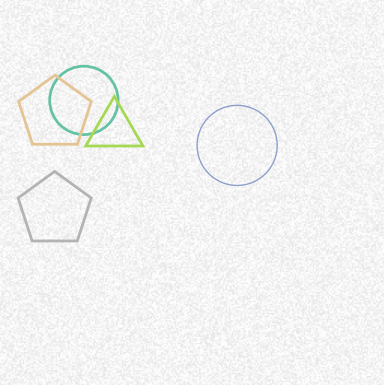[{"shape": "circle", "thickness": 2, "radius": 0.44, "center": [0.218, 0.739]}, {"shape": "circle", "thickness": 1, "radius": 0.52, "center": [0.616, 0.622]}, {"shape": "triangle", "thickness": 2, "radius": 0.43, "center": [0.297, 0.664]}, {"shape": "pentagon", "thickness": 2, "radius": 0.5, "center": [0.143, 0.706]}, {"shape": "pentagon", "thickness": 2, "radius": 0.5, "center": [0.142, 0.455]}]